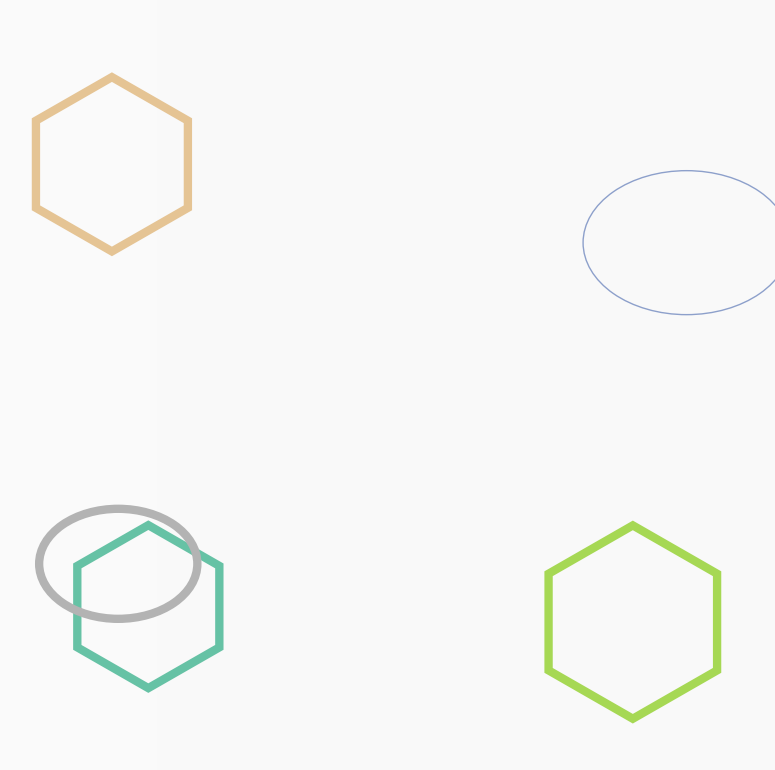[{"shape": "hexagon", "thickness": 3, "radius": 0.53, "center": [0.191, 0.212]}, {"shape": "oval", "thickness": 0.5, "radius": 0.67, "center": [0.886, 0.685]}, {"shape": "hexagon", "thickness": 3, "radius": 0.63, "center": [0.817, 0.192]}, {"shape": "hexagon", "thickness": 3, "radius": 0.57, "center": [0.144, 0.787]}, {"shape": "oval", "thickness": 3, "radius": 0.51, "center": [0.153, 0.268]}]